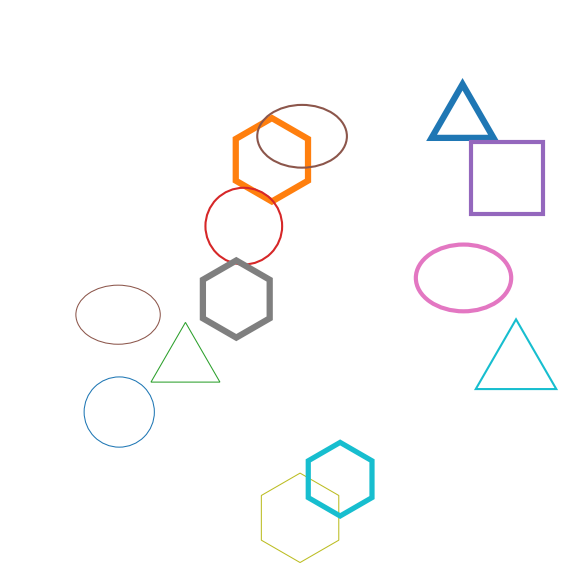[{"shape": "triangle", "thickness": 3, "radius": 0.31, "center": [0.801, 0.791]}, {"shape": "circle", "thickness": 0.5, "radius": 0.3, "center": [0.206, 0.286]}, {"shape": "hexagon", "thickness": 3, "radius": 0.36, "center": [0.471, 0.722]}, {"shape": "triangle", "thickness": 0.5, "radius": 0.34, "center": [0.321, 0.372]}, {"shape": "circle", "thickness": 1, "radius": 0.33, "center": [0.422, 0.608]}, {"shape": "square", "thickness": 2, "radius": 0.31, "center": [0.878, 0.691]}, {"shape": "oval", "thickness": 0.5, "radius": 0.37, "center": [0.204, 0.454]}, {"shape": "oval", "thickness": 1, "radius": 0.39, "center": [0.523, 0.763]}, {"shape": "oval", "thickness": 2, "radius": 0.41, "center": [0.803, 0.518]}, {"shape": "hexagon", "thickness": 3, "radius": 0.33, "center": [0.409, 0.481]}, {"shape": "hexagon", "thickness": 0.5, "radius": 0.39, "center": [0.52, 0.102]}, {"shape": "hexagon", "thickness": 2.5, "radius": 0.32, "center": [0.589, 0.169]}, {"shape": "triangle", "thickness": 1, "radius": 0.4, "center": [0.894, 0.366]}]